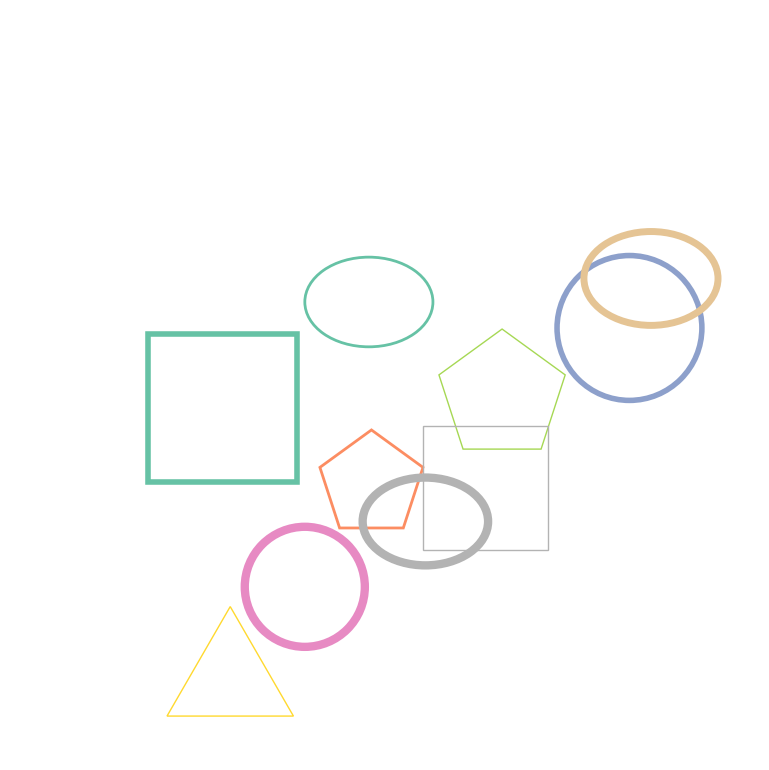[{"shape": "square", "thickness": 2, "radius": 0.48, "center": [0.289, 0.47]}, {"shape": "oval", "thickness": 1, "radius": 0.42, "center": [0.479, 0.608]}, {"shape": "pentagon", "thickness": 1, "radius": 0.35, "center": [0.482, 0.371]}, {"shape": "circle", "thickness": 2, "radius": 0.47, "center": [0.817, 0.574]}, {"shape": "circle", "thickness": 3, "radius": 0.39, "center": [0.396, 0.238]}, {"shape": "pentagon", "thickness": 0.5, "radius": 0.43, "center": [0.652, 0.486]}, {"shape": "triangle", "thickness": 0.5, "radius": 0.47, "center": [0.299, 0.117]}, {"shape": "oval", "thickness": 2.5, "radius": 0.44, "center": [0.845, 0.638]}, {"shape": "oval", "thickness": 3, "radius": 0.41, "center": [0.552, 0.323]}, {"shape": "square", "thickness": 0.5, "radius": 0.4, "center": [0.63, 0.367]}]